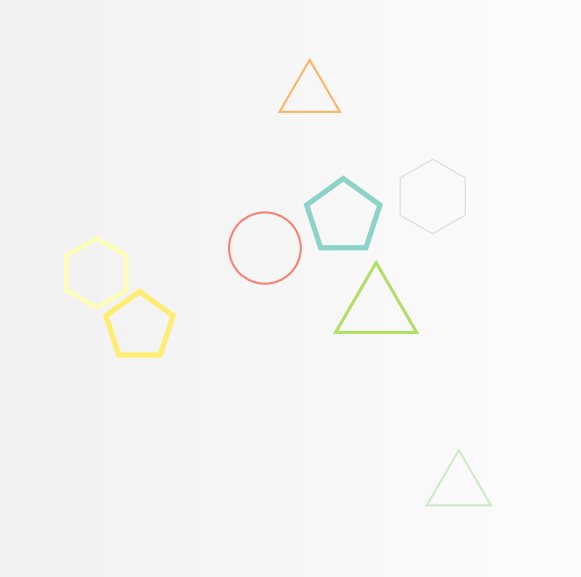[{"shape": "pentagon", "thickness": 2.5, "radius": 0.33, "center": [0.591, 0.624]}, {"shape": "hexagon", "thickness": 2, "radius": 0.3, "center": [0.166, 0.527]}, {"shape": "circle", "thickness": 1, "radius": 0.31, "center": [0.456, 0.57]}, {"shape": "triangle", "thickness": 1, "radius": 0.3, "center": [0.533, 0.835]}, {"shape": "triangle", "thickness": 1.5, "radius": 0.4, "center": [0.647, 0.464]}, {"shape": "hexagon", "thickness": 0.5, "radius": 0.32, "center": [0.744, 0.659]}, {"shape": "triangle", "thickness": 1, "radius": 0.32, "center": [0.789, 0.156]}, {"shape": "pentagon", "thickness": 2.5, "radius": 0.3, "center": [0.24, 0.434]}]